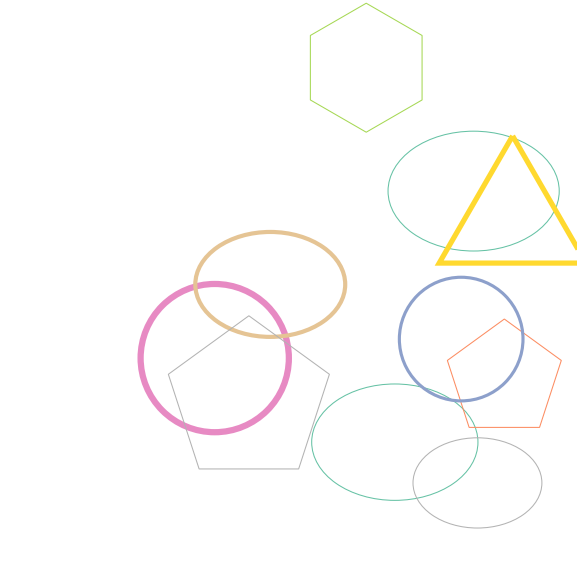[{"shape": "oval", "thickness": 0.5, "radius": 0.74, "center": [0.82, 0.668]}, {"shape": "oval", "thickness": 0.5, "radius": 0.72, "center": [0.684, 0.233]}, {"shape": "pentagon", "thickness": 0.5, "radius": 0.52, "center": [0.873, 0.343]}, {"shape": "circle", "thickness": 1.5, "radius": 0.54, "center": [0.799, 0.412]}, {"shape": "circle", "thickness": 3, "radius": 0.64, "center": [0.372, 0.379]}, {"shape": "hexagon", "thickness": 0.5, "radius": 0.56, "center": [0.634, 0.882]}, {"shape": "triangle", "thickness": 2.5, "radius": 0.73, "center": [0.888, 0.617]}, {"shape": "oval", "thickness": 2, "radius": 0.65, "center": [0.468, 0.507]}, {"shape": "pentagon", "thickness": 0.5, "radius": 0.73, "center": [0.431, 0.306]}, {"shape": "oval", "thickness": 0.5, "radius": 0.56, "center": [0.827, 0.163]}]